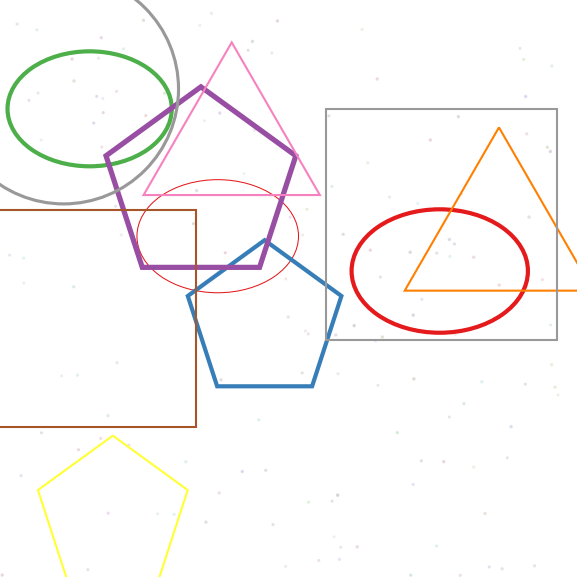[{"shape": "oval", "thickness": 0.5, "radius": 0.7, "center": [0.377, 0.59]}, {"shape": "oval", "thickness": 2, "radius": 0.76, "center": [0.761, 0.53]}, {"shape": "pentagon", "thickness": 2, "radius": 0.7, "center": [0.458, 0.443]}, {"shape": "oval", "thickness": 2, "radius": 0.71, "center": [0.155, 0.811]}, {"shape": "pentagon", "thickness": 2.5, "radius": 0.86, "center": [0.348, 0.676]}, {"shape": "triangle", "thickness": 1, "radius": 0.94, "center": [0.864, 0.59]}, {"shape": "pentagon", "thickness": 1, "radius": 0.68, "center": [0.195, 0.108]}, {"shape": "square", "thickness": 1, "radius": 0.94, "center": [0.151, 0.447]}, {"shape": "triangle", "thickness": 1, "radius": 0.88, "center": [0.401, 0.749]}, {"shape": "circle", "thickness": 1.5, "radius": 0.99, "center": [0.11, 0.845]}, {"shape": "square", "thickness": 1, "radius": 1.0, "center": [0.764, 0.61]}]